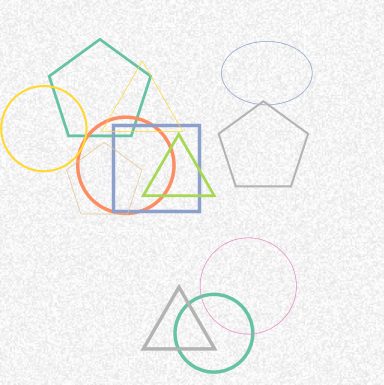[{"shape": "pentagon", "thickness": 2, "radius": 0.69, "center": [0.26, 0.759]}, {"shape": "circle", "thickness": 2.5, "radius": 0.5, "center": [0.556, 0.134]}, {"shape": "circle", "thickness": 2.5, "radius": 0.63, "center": [0.327, 0.571]}, {"shape": "oval", "thickness": 0.5, "radius": 0.59, "center": [0.693, 0.81]}, {"shape": "square", "thickness": 2.5, "radius": 0.56, "center": [0.405, 0.564]}, {"shape": "circle", "thickness": 0.5, "radius": 0.63, "center": [0.645, 0.257]}, {"shape": "triangle", "thickness": 2, "radius": 0.53, "center": [0.464, 0.545]}, {"shape": "triangle", "thickness": 0.5, "radius": 0.61, "center": [0.369, 0.719]}, {"shape": "circle", "thickness": 1.5, "radius": 0.55, "center": [0.114, 0.666]}, {"shape": "pentagon", "thickness": 0.5, "radius": 0.52, "center": [0.271, 0.527]}, {"shape": "pentagon", "thickness": 1.5, "radius": 0.61, "center": [0.684, 0.615]}, {"shape": "triangle", "thickness": 2.5, "radius": 0.53, "center": [0.465, 0.147]}]